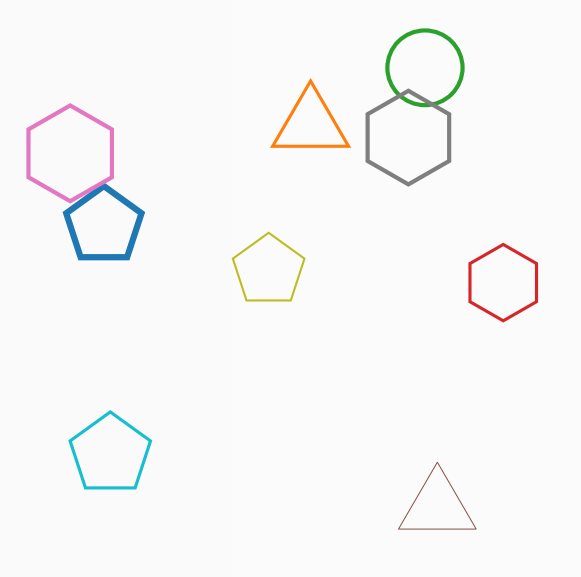[{"shape": "pentagon", "thickness": 3, "radius": 0.34, "center": [0.179, 0.609]}, {"shape": "triangle", "thickness": 1.5, "radius": 0.38, "center": [0.534, 0.784]}, {"shape": "circle", "thickness": 2, "radius": 0.32, "center": [0.731, 0.882]}, {"shape": "hexagon", "thickness": 1.5, "radius": 0.33, "center": [0.866, 0.51]}, {"shape": "triangle", "thickness": 0.5, "radius": 0.39, "center": [0.752, 0.122]}, {"shape": "hexagon", "thickness": 2, "radius": 0.41, "center": [0.121, 0.734]}, {"shape": "hexagon", "thickness": 2, "radius": 0.41, "center": [0.703, 0.761]}, {"shape": "pentagon", "thickness": 1, "radius": 0.32, "center": [0.462, 0.531]}, {"shape": "pentagon", "thickness": 1.5, "radius": 0.36, "center": [0.19, 0.213]}]